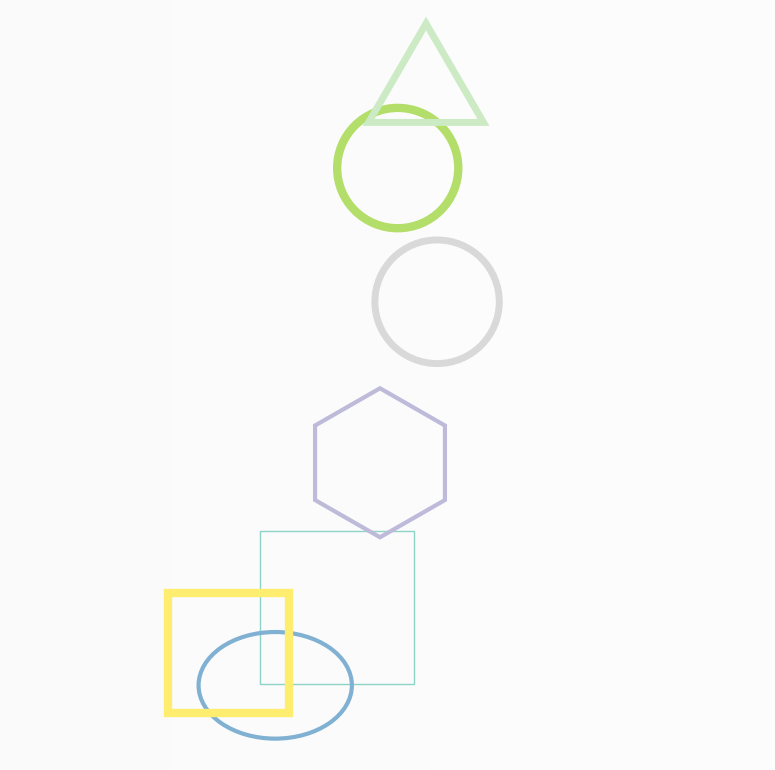[{"shape": "square", "thickness": 0.5, "radius": 0.5, "center": [0.435, 0.211]}, {"shape": "hexagon", "thickness": 1.5, "radius": 0.48, "center": [0.49, 0.399]}, {"shape": "oval", "thickness": 1.5, "radius": 0.49, "center": [0.355, 0.11]}, {"shape": "circle", "thickness": 3, "radius": 0.39, "center": [0.513, 0.782]}, {"shape": "circle", "thickness": 2.5, "radius": 0.4, "center": [0.564, 0.608]}, {"shape": "triangle", "thickness": 2.5, "radius": 0.43, "center": [0.55, 0.884]}, {"shape": "square", "thickness": 3, "radius": 0.39, "center": [0.295, 0.152]}]